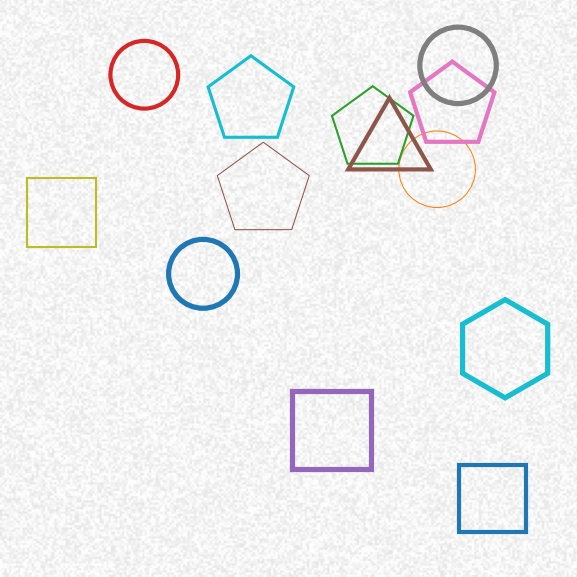[{"shape": "circle", "thickness": 2.5, "radius": 0.3, "center": [0.352, 0.525]}, {"shape": "square", "thickness": 2, "radius": 0.29, "center": [0.853, 0.136]}, {"shape": "circle", "thickness": 0.5, "radius": 0.33, "center": [0.757, 0.706]}, {"shape": "pentagon", "thickness": 1, "radius": 0.37, "center": [0.645, 0.776]}, {"shape": "circle", "thickness": 2, "radius": 0.29, "center": [0.25, 0.87]}, {"shape": "square", "thickness": 2.5, "radius": 0.34, "center": [0.574, 0.255]}, {"shape": "triangle", "thickness": 2, "radius": 0.41, "center": [0.674, 0.747]}, {"shape": "pentagon", "thickness": 0.5, "radius": 0.42, "center": [0.456, 0.669]}, {"shape": "pentagon", "thickness": 2, "radius": 0.38, "center": [0.783, 0.816]}, {"shape": "circle", "thickness": 2.5, "radius": 0.33, "center": [0.793, 0.886]}, {"shape": "square", "thickness": 1, "radius": 0.3, "center": [0.106, 0.631]}, {"shape": "pentagon", "thickness": 1.5, "radius": 0.39, "center": [0.435, 0.825]}, {"shape": "hexagon", "thickness": 2.5, "radius": 0.43, "center": [0.875, 0.395]}]